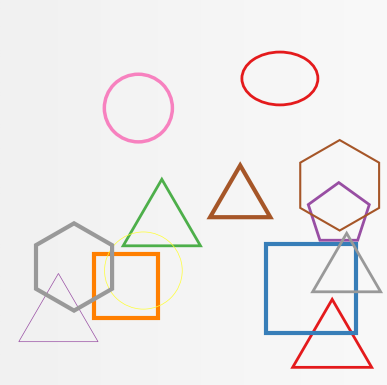[{"shape": "oval", "thickness": 2, "radius": 0.49, "center": [0.722, 0.796]}, {"shape": "triangle", "thickness": 2, "radius": 0.59, "center": [0.857, 0.105]}, {"shape": "square", "thickness": 3, "radius": 0.58, "center": [0.802, 0.25]}, {"shape": "triangle", "thickness": 2, "radius": 0.58, "center": [0.418, 0.419]}, {"shape": "pentagon", "thickness": 2, "radius": 0.41, "center": [0.874, 0.443]}, {"shape": "triangle", "thickness": 0.5, "radius": 0.59, "center": [0.151, 0.172]}, {"shape": "square", "thickness": 3, "radius": 0.42, "center": [0.326, 0.257]}, {"shape": "circle", "thickness": 0.5, "radius": 0.5, "center": [0.37, 0.297]}, {"shape": "triangle", "thickness": 3, "radius": 0.45, "center": [0.62, 0.481]}, {"shape": "hexagon", "thickness": 1.5, "radius": 0.59, "center": [0.877, 0.519]}, {"shape": "circle", "thickness": 2.5, "radius": 0.44, "center": [0.357, 0.719]}, {"shape": "triangle", "thickness": 2, "radius": 0.51, "center": [0.895, 0.293]}, {"shape": "hexagon", "thickness": 3, "radius": 0.57, "center": [0.191, 0.307]}]